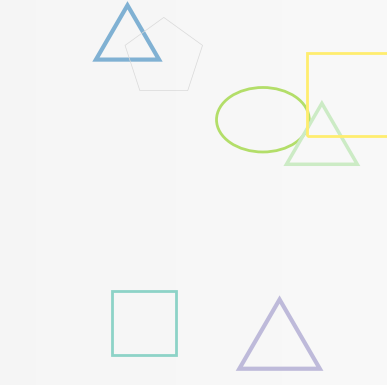[{"shape": "square", "thickness": 2, "radius": 0.42, "center": [0.371, 0.161]}, {"shape": "triangle", "thickness": 3, "radius": 0.6, "center": [0.721, 0.102]}, {"shape": "triangle", "thickness": 3, "radius": 0.47, "center": [0.329, 0.892]}, {"shape": "oval", "thickness": 2, "radius": 0.6, "center": [0.678, 0.689]}, {"shape": "pentagon", "thickness": 0.5, "radius": 0.53, "center": [0.423, 0.85]}, {"shape": "triangle", "thickness": 2.5, "radius": 0.53, "center": [0.831, 0.626]}, {"shape": "square", "thickness": 2, "radius": 0.54, "center": [0.899, 0.755]}]